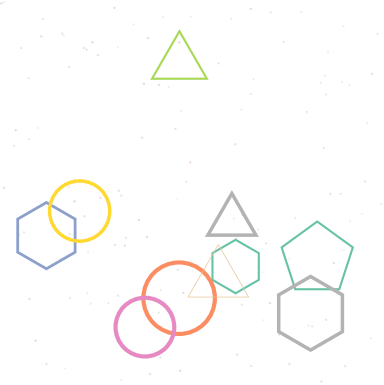[{"shape": "pentagon", "thickness": 1.5, "radius": 0.49, "center": [0.824, 0.327]}, {"shape": "hexagon", "thickness": 1.5, "radius": 0.35, "center": [0.612, 0.308]}, {"shape": "circle", "thickness": 3, "radius": 0.46, "center": [0.465, 0.225]}, {"shape": "hexagon", "thickness": 2, "radius": 0.43, "center": [0.121, 0.388]}, {"shape": "circle", "thickness": 3, "radius": 0.38, "center": [0.376, 0.15]}, {"shape": "triangle", "thickness": 1.5, "radius": 0.41, "center": [0.466, 0.837]}, {"shape": "circle", "thickness": 2.5, "radius": 0.39, "center": [0.207, 0.452]}, {"shape": "triangle", "thickness": 0.5, "radius": 0.45, "center": [0.567, 0.274]}, {"shape": "triangle", "thickness": 2.5, "radius": 0.36, "center": [0.602, 0.425]}, {"shape": "hexagon", "thickness": 2.5, "radius": 0.48, "center": [0.807, 0.186]}]